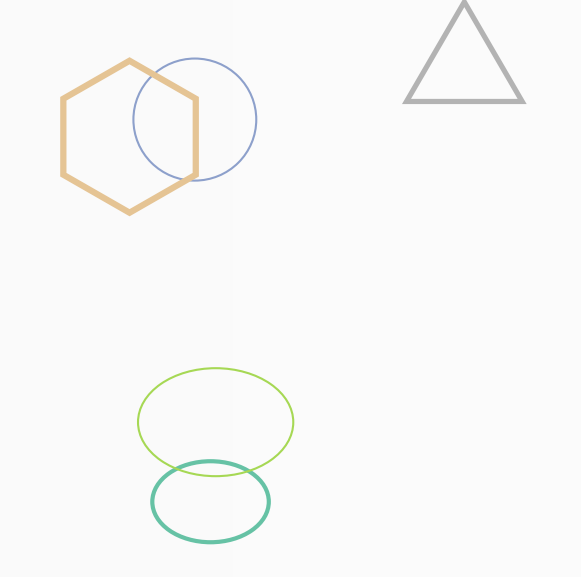[{"shape": "oval", "thickness": 2, "radius": 0.5, "center": [0.362, 0.13]}, {"shape": "circle", "thickness": 1, "radius": 0.53, "center": [0.335, 0.792]}, {"shape": "oval", "thickness": 1, "radius": 0.67, "center": [0.371, 0.268]}, {"shape": "hexagon", "thickness": 3, "radius": 0.66, "center": [0.223, 0.762]}, {"shape": "triangle", "thickness": 2.5, "radius": 0.57, "center": [0.799, 0.881]}]